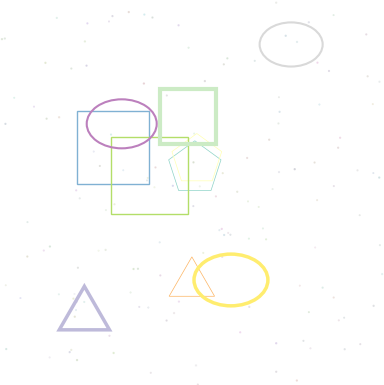[{"shape": "pentagon", "thickness": 0.5, "radius": 0.36, "center": [0.506, 0.563]}, {"shape": "pentagon", "thickness": 0.5, "radius": 0.34, "center": [0.511, 0.585]}, {"shape": "triangle", "thickness": 2.5, "radius": 0.38, "center": [0.219, 0.181]}, {"shape": "square", "thickness": 1, "radius": 0.47, "center": [0.294, 0.617]}, {"shape": "triangle", "thickness": 0.5, "radius": 0.34, "center": [0.498, 0.265]}, {"shape": "square", "thickness": 1, "radius": 0.5, "center": [0.388, 0.544]}, {"shape": "oval", "thickness": 1.5, "radius": 0.41, "center": [0.756, 0.884]}, {"shape": "oval", "thickness": 1.5, "radius": 0.45, "center": [0.316, 0.678]}, {"shape": "square", "thickness": 3, "radius": 0.36, "center": [0.488, 0.698]}, {"shape": "oval", "thickness": 2.5, "radius": 0.48, "center": [0.6, 0.273]}]